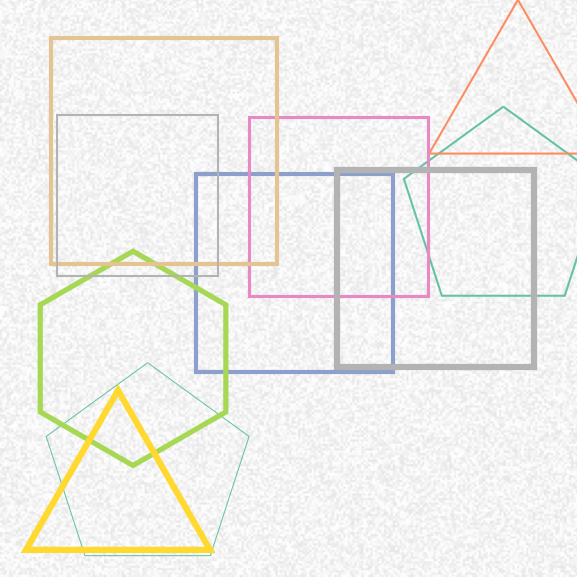[{"shape": "pentagon", "thickness": 0.5, "radius": 0.92, "center": [0.256, 0.186]}, {"shape": "pentagon", "thickness": 1, "radius": 0.91, "center": [0.872, 0.633]}, {"shape": "triangle", "thickness": 1, "radius": 0.89, "center": [0.897, 0.822]}, {"shape": "square", "thickness": 2, "radius": 0.85, "center": [0.51, 0.527]}, {"shape": "square", "thickness": 1.5, "radius": 0.78, "center": [0.586, 0.642]}, {"shape": "hexagon", "thickness": 2.5, "radius": 0.93, "center": [0.23, 0.379]}, {"shape": "triangle", "thickness": 3, "radius": 0.92, "center": [0.204, 0.139]}, {"shape": "square", "thickness": 2, "radius": 0.98, "center": [0.284, 0.738]}, {"shape": "square", "thickness": 1, "radius": 0.7, "center": [0.238, 0.66]}, {"shape": "square", "thickness": 3, "radius": 0.85, "center": [0.754, 0.534]}]